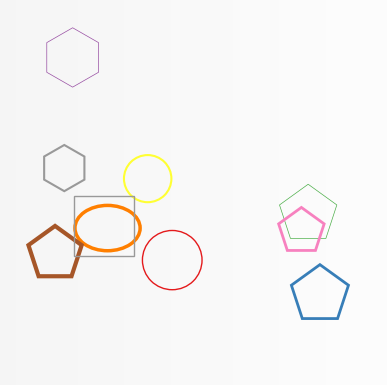[{"shape": "circle", "thickness": 1, "radius": 0.38, "center": [0.444, 0.324]}, {"shape": "pentagon", "thickness": 2, "radius": 0.39, "center": [0.826, 0.235]}, {"shape": "pentagon", "thickness": 0.5, "radius": 0.39, "center": [0.795, 0.444]}, {"shape": "hexagon", "thickness": 0.5, "radius": 0.39, "center": [0.187, 0.851]}, {"shape": "oval", "thickness": 2.5, "radius": 0.42, "center": [0.278, 0.408]}, {"shape": "circle", "thickness": 1.5, "radius": 0.31, "center": [0.381, 0.536]}, {"shape": "pentagon", "thickness": 3, "radius": 0.36, "center": [0.142, 0.341]}, {"shape": "pentagon", "thickness": 2, "radius": 0.31, "center": [0.778, 0.399]}, {"shape": "square", "thickness": 1, "radius": 0.39, "center": [0.268, 0.413]}, {"shape": "hexagon", "thickness": 1.5, "radius": 0.3, "center": [0.166, 0.563]}]